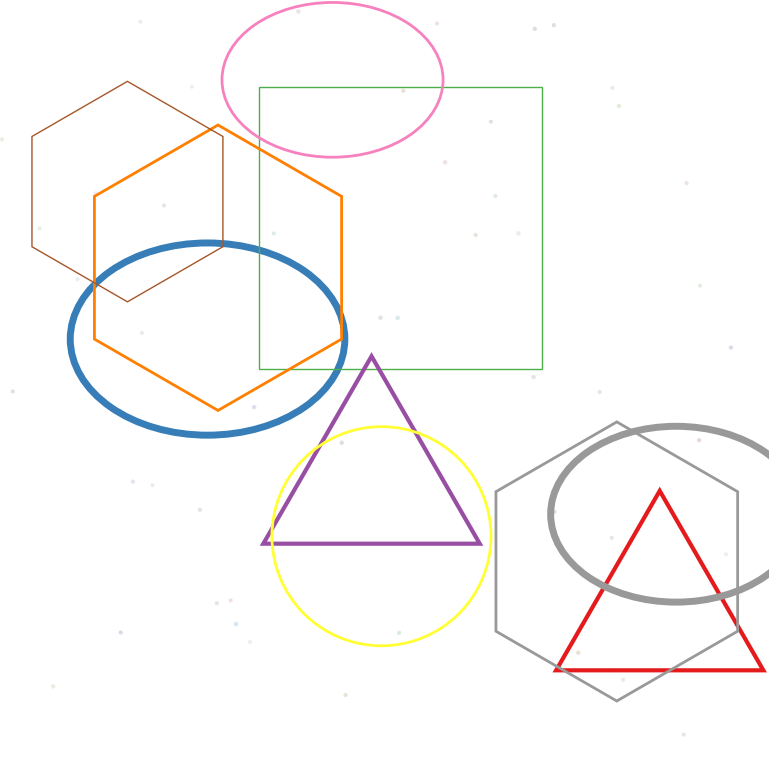[{"shape": "triangle", "thickness": 1.5, "radius": 0.78, "center": [0.857, 0.207]}, {"shape": "oval", "thickness": 2.5, "radius": 0.89, "center": [0.27, 0.56]}, {"shape": "square", "thickness": 0.5, "radius": 0.92, "center": [0.52, 0.704]}, {"shape": "triangle", "thickness": 1.5, "radius": 0.81, "center": [0.483, 0.375]}, {"shape": "hexagon", "thickness": 1, "radius": 0.93, "center": [0.283, 0.652]}, {"shape": "circle", "thickness": 1, "radius": 0.71, "center": [0.495, 0.304]}, {"shape": "hexagon", "thickness": 0.5, "radius": 0.72, "center": [0.165, 0.751]}, {"shape": "oval", "thickness": 1, "radius": 0.72, "center": [0.432, 0.896]}, {"shape": "hexagon", "thickness": 1, "radius": 0.91, "center": [0.801, 0.271]}, {"shape": "oval", "thickness": 2.5, "radius": 0.82, "center": [0.878, 0.332]}]